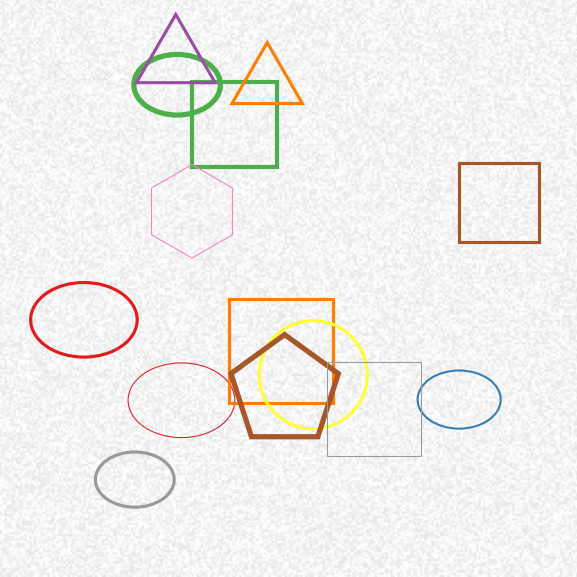[{"shape": "oval", "thickness": 1.5, "radius": 0.46, "center": [0.145, 0.445]}, {"shape": "oval", "thickness": 0.5, "radius": 0.46, "center": [0.314, 0.306]}, {"shape": "oval", "thickness": 1, "radius": 0.36, "center": [0.795, 0.307]}, {"shape": "square", "thickness": 2, "radius": 0.37, "center": [0.407, 0.784]}, {"shape": "oval", "thickness": 2.5, "radius": 0.37, "center": [0.307, 0.852]}, {"shape": "triangle", "thickness": 1.5, "radius": 0.39, "center": [0.304, 0.895]}, {"shape": "square", "thickness": 1.5, "radius": 0.45, "center": [0.486, 0.392]}, {"shape": "triangle", "thickness": 1.5, "radius": 0.35, "center": [0.463, 0.855]}, {"shape": "circle", "thickness": 1.5, "radius": 0.47, "center": [0.542, 0.35]}, {"shape": "square", "thickness": 1.5, "radius": 0.35, "center": [0.864, 0.648]}, {"shape": "pentagon", "thickness": 2.5, "radius": 0.49, "center": [0.493, 0.322]}, {"shape": "hexagon", "thickness": 0.5, "radius": 0.4, "center": [0.332, 0.633]}, {"shape": "square", "thickness": 0.5, "radius": 0.41, "center": [0.647, 0.291]}, {"shape": "oval", "thickness": 1.5, "radius": 0.34, "center": [0.233, 0.169]}]